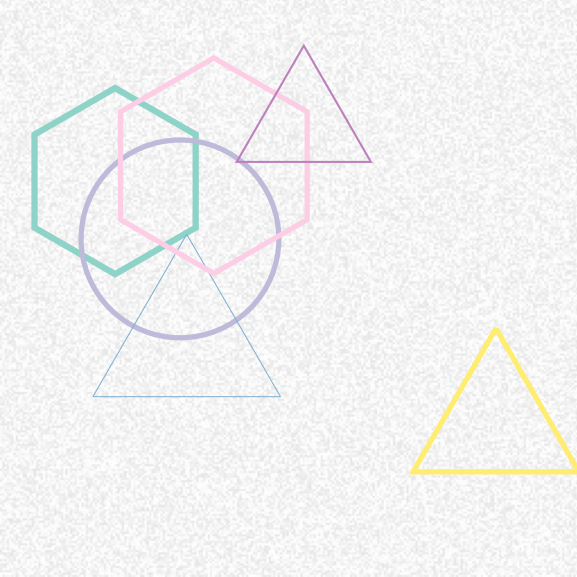[{"shape": "hexagon", "thickness": 3, "radius": 0.81, "center": [0.199, 0.686]}, {"shape": "circle", "thickness": 2.5, "radius": 0.86, "center": [0.312, 0.585]}, {"shape": "triangle", "thickness": 0.5, "radius": 0.94, "center": [0.323, 0.406]}, {"shape": "hexagon", "thickness": 2.5, "radius": 0.93, "center": [0.37, 0.712]}, {"shape": "triangle", "thickness": 1, "radius": 0.67, "center": [0.526, 0.786]}, {"shape": "triangle", "thickness": 2.5, "radius": 0.83, "center": [0.859, 0.265]}]